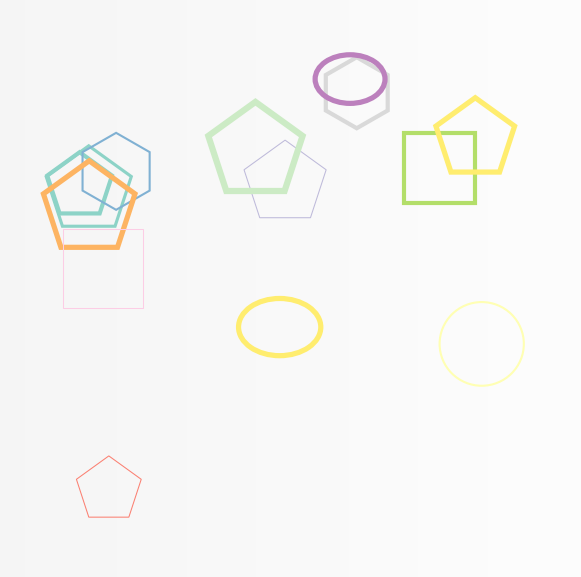[{"shape": "pentagon", "thickness": 1.5, "radius": 0.38, "center": [0.153, 0.67]}, {"shape": "pentagon", "thickness": 2, "radius": 0.29, "center": [0.137, 0.677]}, {"shape": "circle", "thickness": 1, "radius": 0.36, "center": [0.829, 0.404]}, {"shape": "pentagon", "thickness": 0.5, "radius": 0.37, "center": [0.49, 0.682]}, {"shape": "pentagon", "thickness": 0.5, "radius": 0.29, "center": [0.187, 0.151]}, {"shape": "hexagon", "thickness": 1, "radius": 0.33, "center": [0.2, 0.702]}, {"shape": "pentagon", "thickness": 2.5, "radius": 0.41, "center": [0.153, 0.638]}, {"shape": "square", "thickness": 2, "radius": 0.3, "center": [0.756, 0.708]}, {"shape": "square", "thickness": 0.5, "radius": 0.34, "center": [0.178, 0.534]}, {"shape": "hexagon", "thickness": 2, "radius": 0.31, "center": [0.614, 0.839]}, {"shape": "oval", "thickness": 2.5, "radius": 0.3, "center": [0.602, 0.862]}, {"shape": "pentagon", "thickness": 3, "radius": 0.43, "center": [0.439, 0.737]}, {"shape": "oval", "thickness": 2.5, "radius": 0.35, "center": [0.481, 0.433]}, {"shape": "pentagon", "thickness": 2.5, "radius": 0.36, "center": [0.818, 0.759]}]